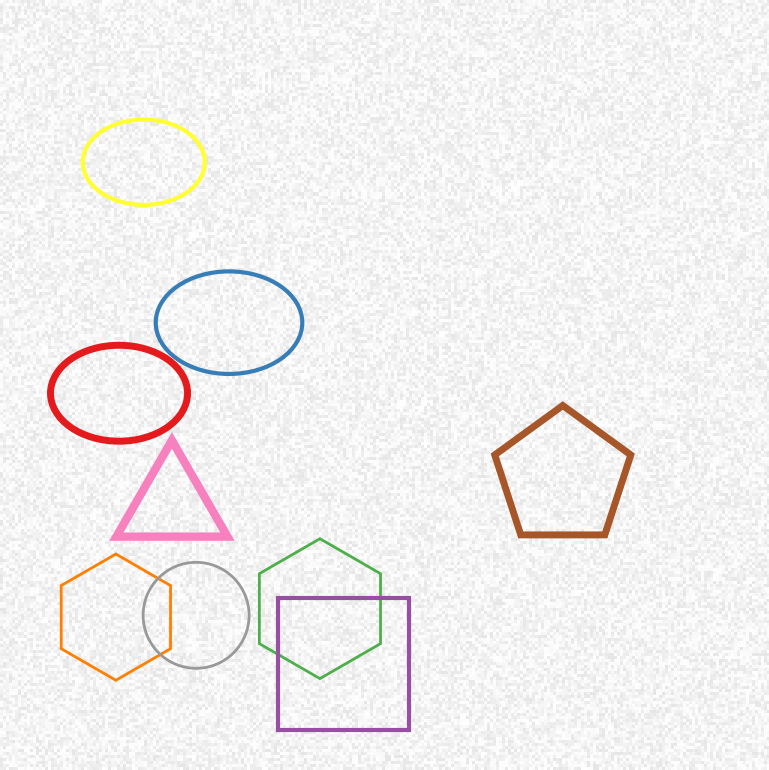[{"shape": "oval", "thickness": 2.5, "radius": 0.45, "center": [0.155, 0.489]}, {"shape": "oval", "thickness": 1.5, "radius": 0.48, "center": [0.297, 0.581]}, {"shape": "hexagon", "thickness": 1, "radius": 0.45, "center": [0.415, 0.21]}, {"shape": "square", "thickness": 1.5, "radius": 0.43, "center": [0.446, 0.138]}, {"shape": "hexagon", "thickness": 1, "radius": 0.41, "center": [0.15, 0.199]}, {"shape": "oval", "thickness": 1.5, "radius": 0.4, "center": [0.187, 0.789]}, {"shape": "pentagon", "thickness": 2.5, "radius": 0.46, "center": [0.731, 0.38]}, {"shape": "triangle", "thickness": 3, "radius": 0.42, "center": [0.223, 0.345]}, {"shape": "circle", "thickness": 1, "radius": 0.34, "center": [0.255, 0.201]}]